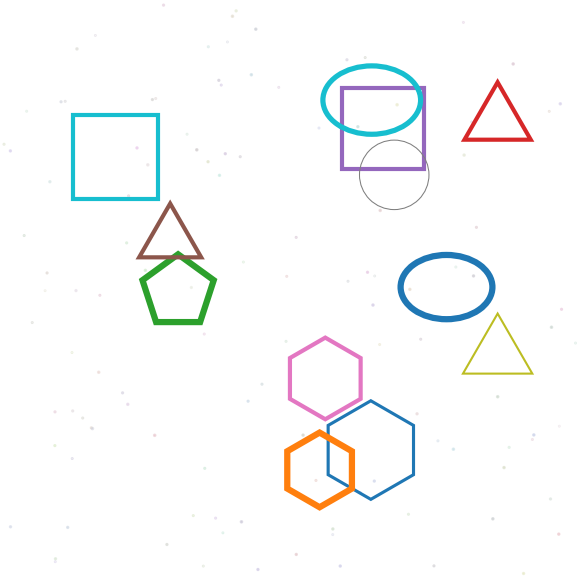[{"shape": "hexagon", "thickness": 1.5, "radius": 0.43, "center": [0.642, 0.22]}, {"shape": "oval", "thickness": 3, "radius": 0.4, "center": [0.773, 0.502]}, {"shape": "hexagon", "thickness": 3, "radius": 0.32, "center": [0.553, 0.185]}, {"shape": "pentagon", "thickness": 3, "radius": 0.32, "center": [0.308, 0.494]}, {"shape": "triangle", "thickness": 2, "radius": 0.33, "center": [0.862, 0.79]}, {"shape": "square", "thickness": 2, "radius": 0.35, "center": [0.663, 0.776]}, {"shape": "triangle", "thickness": 2, "radius": 0.31, "center": [0.295, 0.585]}, {"shape": "hexagon", "thickness": 2, "radius": 0.35, "center": [0.563, 0.344]}, {"shape": "circle", "thickness": 0.5, "radius": 0.3, "center": [0.683, 0.696]}, {"shape": "triangle", "thickness": 1, "radius": 0.35, "center": [0.862, 0.387]}, {"shape": "square", "thickness": 2, "radius": 0.37, "center": [0.2, 0.728]}, {"shape": "oval", "thickness": 2.5, "radius": 0.42, "center": [0.644, 0.826]}]